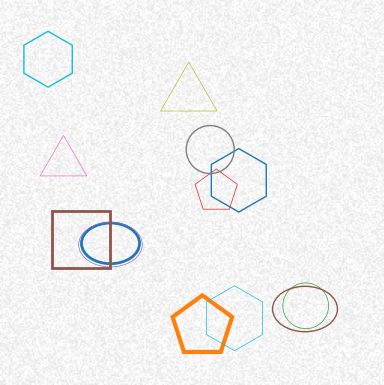[{"shape": "oval", "thickness": 2, "radius": 0.38, "center": [0.287, 0.368]}, {"shape": "hexagon", "thickness": 1, "radius": 0.41, "center": [0.62, 0.532]}, {"shape": "pentagon", "thickness": 3, "radius": 0.41, "center": [0.526, 0.152]}, {"shape": "circle", "thickness": 0.5, "radius": 0.3, "center": [0.794, 0.206]}, {"shape": "pentagon", "thickness": 0.5, "radius": 0.29, "center": [0.562, 0.503]}, {"shape": "oval", "thickness": 0.5, "radius": 0.41, "center": [0.287, 0.365]}, {"shape": "oval", "thickness": 1, "radius": 0.42, "center": [0.792, 0.197]}, {"shape": "square", "thickness": 2, "radius": 0.37, "center": [0.21, 0.378]}, {"shape": "triangle", "thickness": 0.5, "radius": 0.35, "center": [0.165, 0.578]}, {"shape": "circle", "thickness": 1, "radius": 0.31, "center": [0.546, 0.612]}, {"shape": "triangle", "thickness": 0.5, "radius": 0.42, "center": [0.49, 0.754]}, {"shape": "hexagon", "thickness": 1, "radius": 0.36, "center": [0.125, 0.846]}, {"shape": "hexagon", "thickness": 0.5, "radius": 0.42, "center": [0.609, 0.173]}]